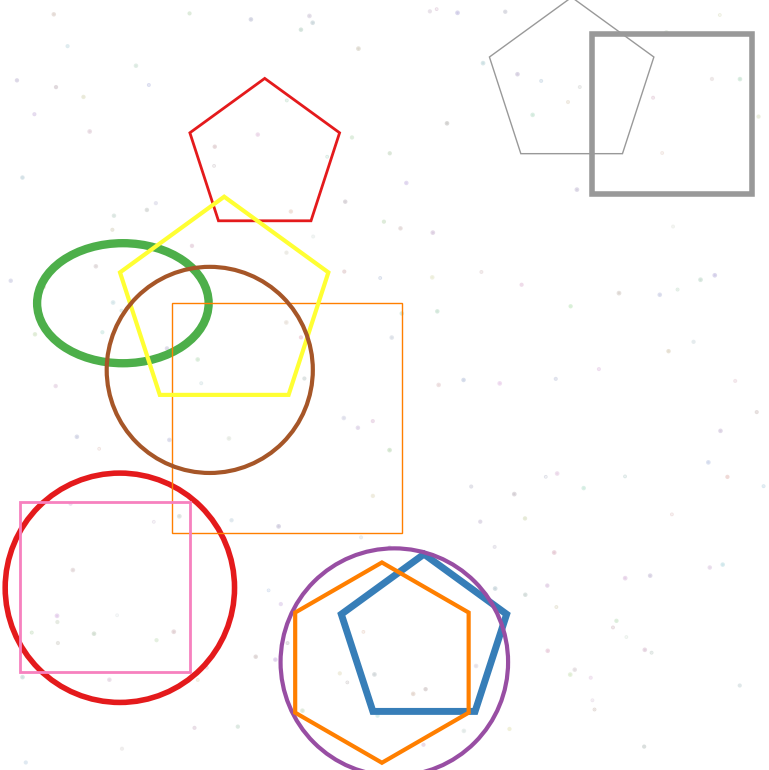[{"shape": "pentagon", "thickness": 1, "radius": 0.51, "center": [0.344, 0.796]}, {"shape": "circle", "thickness": 2, "radius": 0.74, "center": [0.156, 0.237]}, {"shape": "pentagon", "thickness": 2.5, "radius": 0.56, "center": [0.551, 0.167]}, {"shape": "oval", "thickness": 3, "radius": 0.56, "center": [0.16, 0.606]}, {"shape": "circle", "thickness": 1.5, "radius": 0.74, "center": [0.512, 0.14]}, {"shape": "hexagon", "thickness": 1.5, "radius": 0.65, "center": [0.496, 0.139]}, {"shape": "square", "thickness": 0.5, "radius": 0.75, "center": [0.373, 0.457]}, {"shape": "pentagon", "thickness": 1.5, "radius": 0.71, "center": [0.291, 0.602]}, {"shape": "circle", "thickness": 1.5, "radius": 0.67, "center": [0.272, 0.52]}, {"shape": "square", "thickness": 1, "radius": 0.55, "center": [0.137, 0.238]}, {"shape": "square", "thickness": 2, "radius": 0.52, "center": [0.872, 0.852]}, {"shape": "pentagon", "thickness": 0.5, "radius": 0.56, "center": [0.742, 0.891]}]